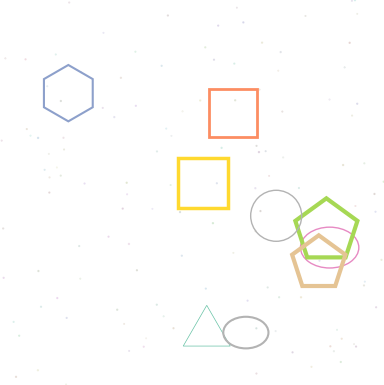[{"shape": "triangle", "thickness": 0.5, "radius": 0.35, "center": [0.537, 0.136]}, {"shape": "square", "thickness": 2, "radius": 0.31, "center": [0.606, 0.706]}, {"shape": "hexagon", "thickness": 1.5, "radius": 0.37, "center": [0.177, 0.758]}, {"shape": "oval", "thickness": 1, "radius": 0.38, "center": [0.856, 0.357]}, {"shape": "pentagon", "thickness": 3, "radius": 0.42, "center": [0.848, 0.4]}, {"shape": "square", "thickness": 2.5, "radius": 0.32, "center": [0.527, 0.524]}, {"shape": "pentagon", "thickness": 3, "radius": 0.36, "center": [0.828, 0.316]}, {"shape": "circle", "thickness": 1, "radius": 0.33, "center": [0.717, 0.44]}, {"shape": "oval", "thickness": 1.5, "radius": 0.29, "center": [0.639, 0.136]}]